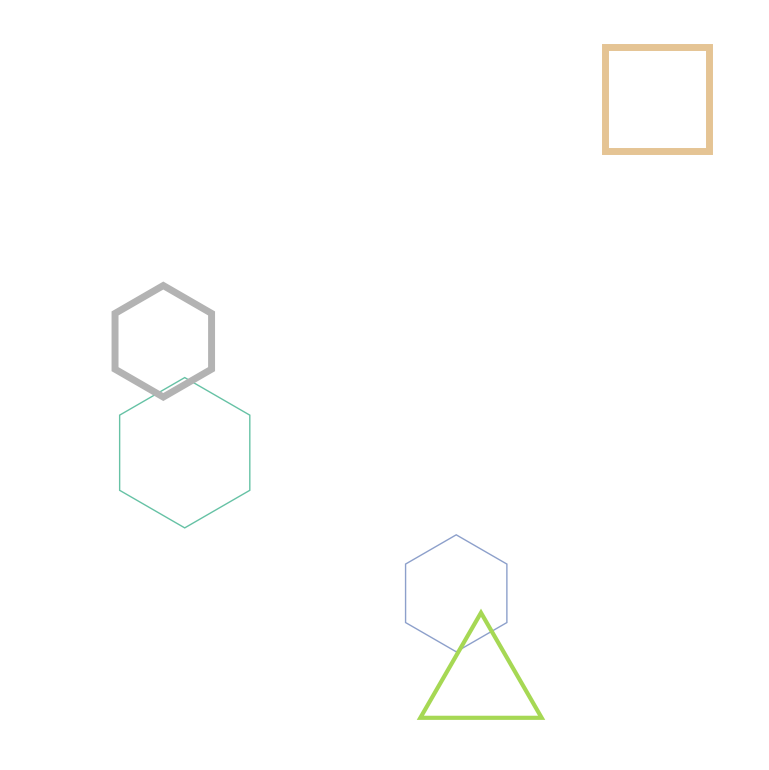[{"shape": "hexagon", "thickness": 0.5, "radius": 0.49, "center": [0.24, 0.412]}, {"shape": "hexagon", "thickness": 0.5, "radius": 0.38, "center": [0.592, 0.229]}, {"shape": "triangle", "thickness": 1.5, "radius": 0.45, "center": [0.625, 0.113]}, {"shape": "square", "thickness": 2.5, "radius": 0.34, "center": [0.854, 0.872]}, {"shape": "hexagon", "thickness": 2.5, "radius": 0.36, "center": [0.212, 0.557]}]